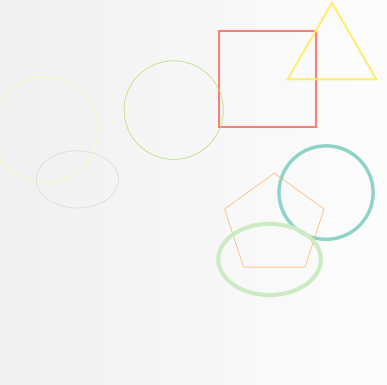[{"shape": "circle", "thickness": 2.5, "radius": 0.61, "center": [0.841, 0.5]}, {"shape": "circle", "thickness": 0.5, "radius": 0.69, "center": [0.117, 0.663]}, {"shape": "square", "thickness": 1.5, "radius": 0.62, "center": [0.69, 0.795]}, {"shape": "pentagon", "thickness": 0.5, "radius": 0.67, "center": [0.708, 0.415]}, {"shape": "circle", "thickness": 0.5, "radius": 0.64, "center": [0.448, 0.714]}, {"shape": "oval", "thickness": 0.5, "radius": 0.53, "center": [0.2, 0.534]}, {"shape": "oval", "thickness": 3, "radius": 0.66, "center": [0.696, 0.326]}, {"shape": "triangle", "thickness": 1.5, "radius": 0.66, "center": [0.857, 0.86]}]